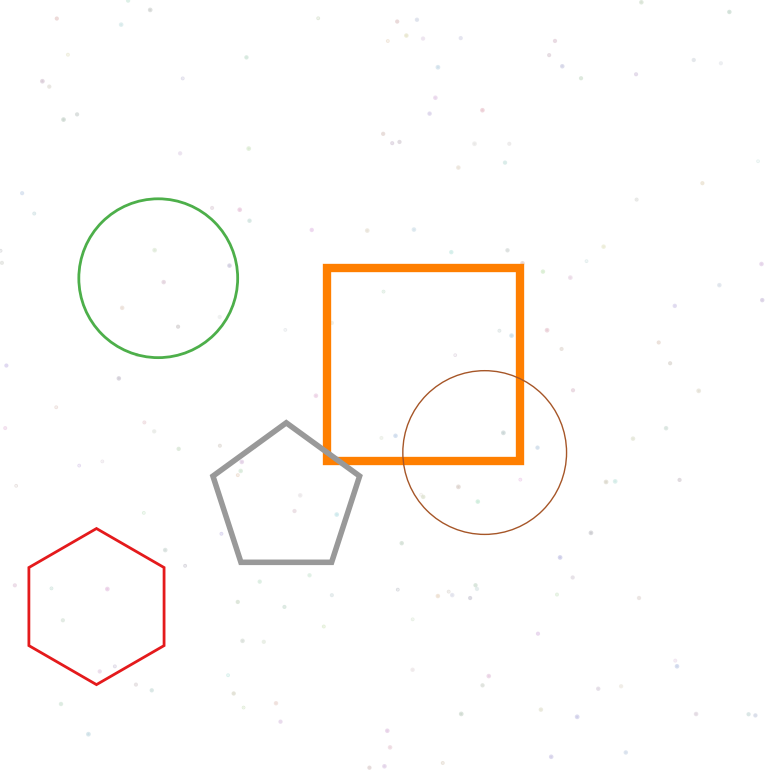[{"shape": "hexagon", "thickness": 1, "radius": 0.51, "center": [0.125, 0.212]}, {"shape": "circle", "thickness": 1, "radius": 0.52, "center": [0.206, 0.639]}, {"shape": "square", "thickness": 3, "radius": 0.63, "center": [0.55, 0.526]}, {"shape": "circle", "thickness": 0.5, "radius": 0.53, "center": [0.629, 0.412]}, {"shape": "pentagon", "thickness": 2, "radius": 0.5, "center": [0.372, 0.351]}]